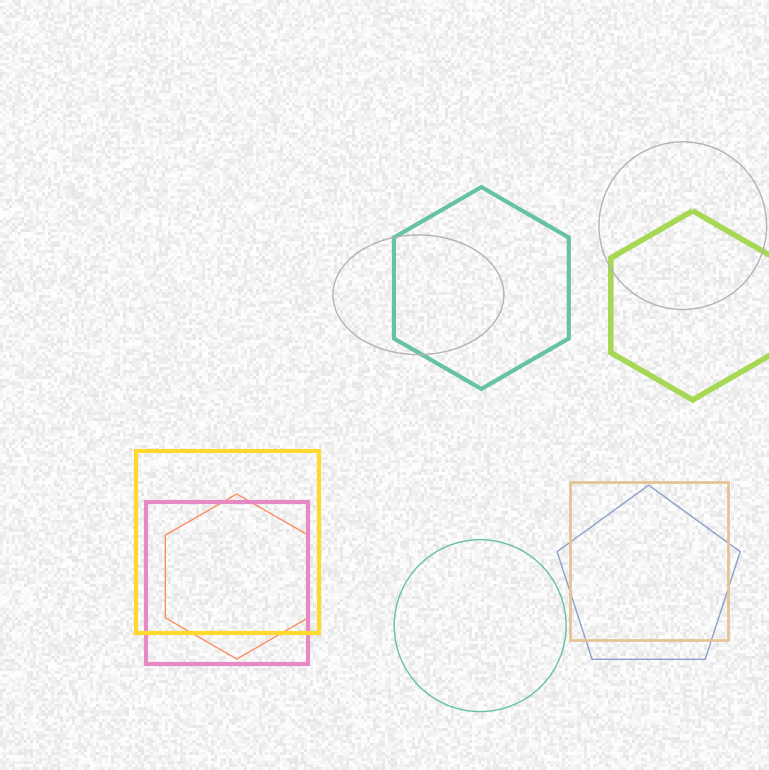[{"shape": "circle", "thickness": 0.5, "radius": 0.56, "center": [0.624, 0.187]}, {"shape": "hexagon", "thickness": 1.5, "radius": 0.66, "center": [0.625, 0.626]}, {"shape": "hexagon", "thickness": 0.5, "radius": 0.54, "center": [0.307, 0.251]}, {"shape": "pentagon", "thickness": 0.5, "radius": 0.63, "center": [0.842, 0.245]}, {"shape": "square", "thickness": 1.5, "radius": 0.53, "center": [0.295, 0.243]}, {"shape": "hexagon", "thickness": 2, "radius": 0.61, "center": [0.9, 0.603]}, {"shape": "square", "thickness": 1.5, "radius": 0.59, "center": [0.295, 0.296]}, {"shape": "square", "thickness": 1, "radius": 0.51, "center": [0.843, 0.271]}, {"shape": "circle", "thickness": 0.5, "radius": 0.54, "center": [0.887, 0.707]}, {"shape": "oval", "thickness": 0.5, "radius": 0.56, "center": [0.543, 0.617]}]